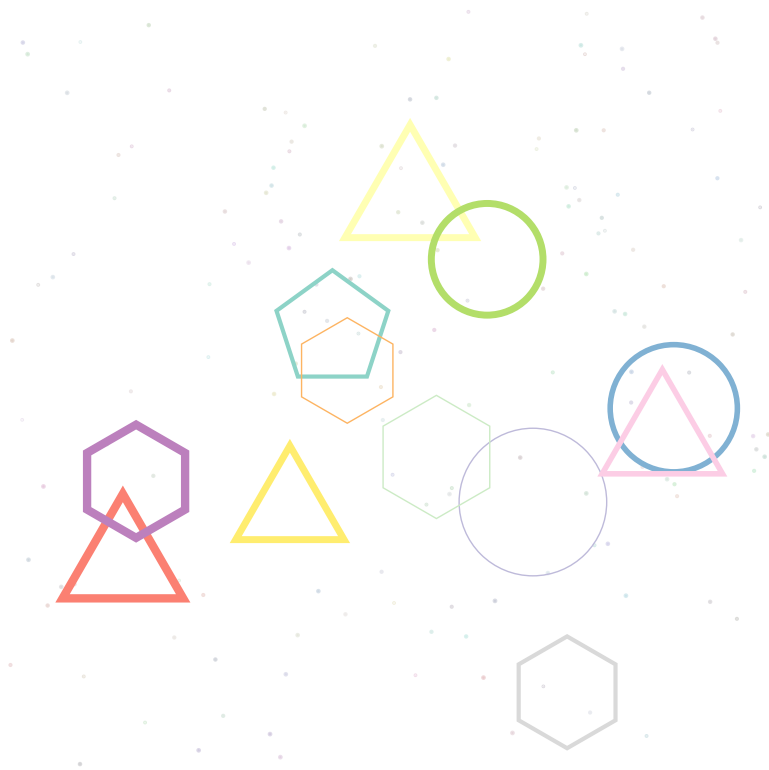[{"shape": "pentagon", "thickness": 1.5, "radius": 0.38, "center": [0.432, 0.573]}, {"shape": "triangle", "thickness": 2.5, "radius": 0.49, "center": [0.533, 0.74]}, {"shape": "circle", "thickness": 0.5, "radius": 0.48, "center": [0.692, 0.348]}, {"shape": "triangle", "thickness": 3, "radius": 0.45, "center": [0.16, 0.268]}, {"shape": "circle", "thickness": 2, "radius": 0.41, "center": [0.875, 0.47]}, {"shape": "hexagon", "thickness": 0.5, "radius": 0.34, "center": [0.451, 0.519]}, {"shape": "circle", "thickness": 2.5, "radius": 0.36, "center": [0.633, 0.663]}, {"shape": "triangle", "thickness": 2, "radius": 0.45, "center": [0.86, 0.43]}, {"shape": "hexagon", "thickness": 1.5, "radius": 0.36, "center": [0.736, 0.101]}, {"shape": "hexagon", "thickness": 3, "radius": 0.37, "center": [0.177, 0.375]}, {"shape": "hexagon", "thickness": 0.5, "radius": 0.4, "center": [0.567, 0.407]}, {"shape": "triangle", "thickness": 2.5, "radius": 0.41, "center": [0.376, 0.34]}]